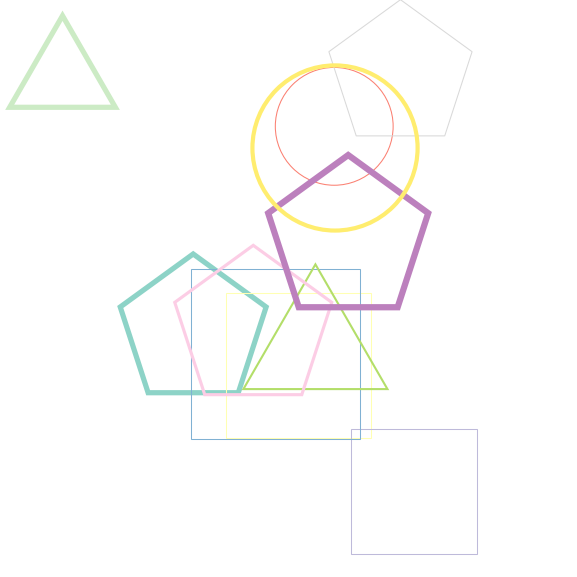[{"shape": "pentagon", "thickness": 2.5, "radius": 0.66, "center": [0.335, 0.427]}, {"shape": "square", "thickness": 0.5, "radius": 0.63, "center": [0.517, 0.366]}, {"shape": "square", "thickness": 0.5, "radius": 0.54, "center": [0.717, 0.148]}, {"shape": "circle", "thickness": 0.5, "radius": 0.51, "center": [0.579, 0.78]}, {"shape": "square", "thickness": 0.5, "radius": 0.73, "center": [0.477, 0.386]}, {"shape": "triangle", "thickness": 1, "radius": 0.72, "center": [0.546, 0.397]}, {"shape": "pentagon", "thickness": 1.5, "radius": 0.71, "center": [0.439, 0.431]}, {"shape": "pentagon", "thickness": 0.5, "radius": 0.65, "center": [0.693, 0.869]}, {"shape": "pentagon", "thickness": 3, "radius": 0.73, "center": [0.603, 0.585]}, {"shape": "triangle", "thickness": 2.5, "radius": 0.53, "center": [0.108, 0.866]}, {"shape": "circle", "thickness": 2, "radius": 0.71, "center": [0.58, 0.743]}]